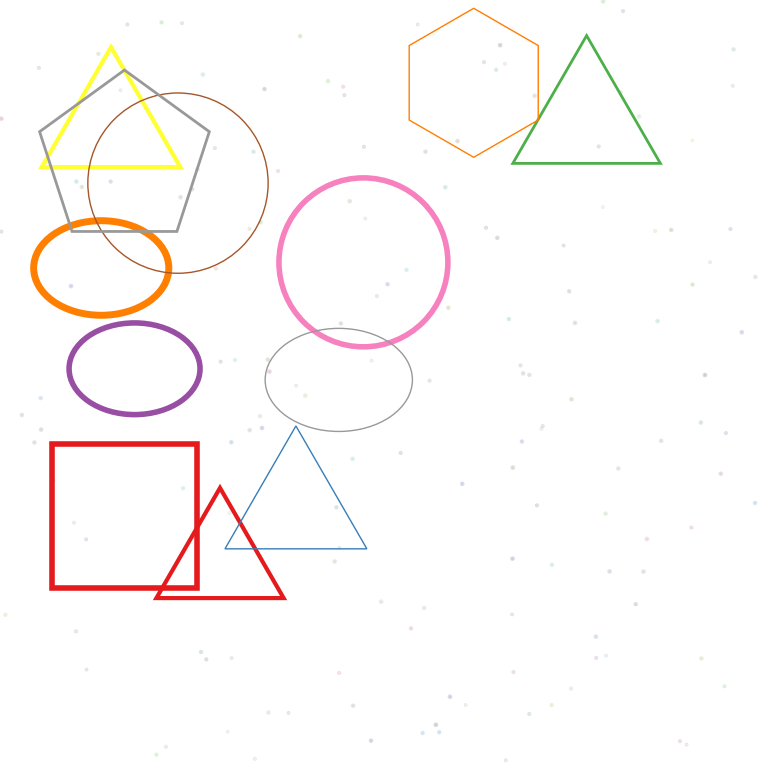[{"shape": "square", "thickness": 2, "radius": 0.47, "center": [0.162, 0.33]}, {"shape": "triangle", "thickness": 1.5, "radius": 0.48, "center": [0.286, 0.271]}, {"shape": "triangle", "thickness": 0.5, "radius": 0.53, "center": [0.384, 0.34]}, {"shape": "triangle", "thickness": 1, "radius": 0.55, "center": [0.762, 0.843]}, {"shape": "oval", "thickness": 2, "radius": 0.43, "center": [0.175, 0.521]}, {"shape": "hexagon", "thickness": 0.5, "radius": 0.48, "center": [0.615, 0.892]}, {"shape": "oval", "thickness": 2.5, "radius": 0.44, "center": [0.131, 0.652]}, {"shape": "triangle", "thickness": 1.5, "radius": 0.52, "center": [0.144, 0.835]}, {"shape": "circle", "thickness": 0.5, "radius": 0.59, "center": [0.231, 0.762]}, {"shape": "circle", "thickness": 2, "radius": 0.55, "center": [0.472, 0.659]}, {"shape": "oval", "thickness": 0.5, "radius": 0.48, "center": [0.44, 0.507]}, {"shape": "pentagon", "thickness": 1, "radius": 0.58, "center": [0.162, 0.793]}]